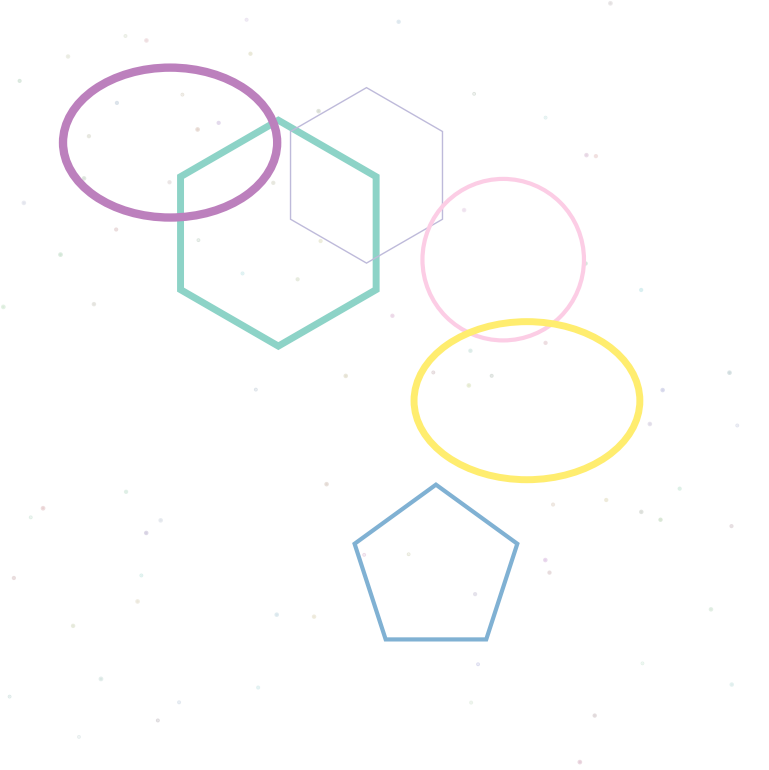[{"shape": "hexagon", "thickness": 2.5, "radius": 0.73, "center": [0.361, 0.697]}, {"shape": "hexagon", "thickness": 0.5, "radius": 0.57, "center": [0.476, 0.772]}, {"shape": "pentagon", "thickness": 1.5, "radius": 0.56, "center": [0.566, 0.259]}, {"shape": "circle", "thickness": 1.5, "radius": 0.52, "center": [0.654, 0.663]}, {"shape": "oval", "thickness": 3, "radius": 0.7, "center": [0.221, 0.815]}, {"shape": "oval", "thickness": 2.5, "radius": 0.73, "center": [0.684, 0.48]}]